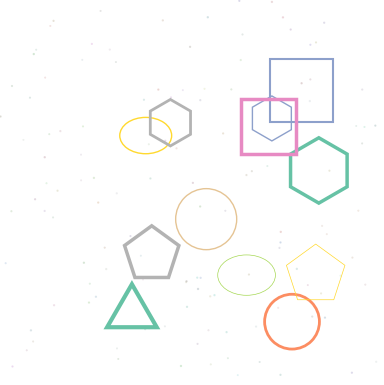[{"shape": "hexagon", "thickness": 2.5, "radius": 0.42, "center": [0.828, 0.557]}, {"shape": "triangle", "thickness": 3, "radius": 0.37, "center": [0.343, 0.187]}, {"shape": "circle", "thickness": 2, "radius": 0.36, "center": [0.758, 0.164]}, {"shape": "square", "thickness": 1.5, "radius": 0.41, "center": [0.784, 0.766]}, {"shape": "hexagon", "thickness": 1, "radius": 0.29, "center": [0.706, 0.692]}, {"shape": "square", "thickness": 2.5, "radius": 0.36, "center": [0.697, 0.672]}, {"shape": "oval", "thickness": 0.5, "radius": 0.37, "center": [0.64, 0.285]}, {"shape": "pentagon", "thickness": 0.5, "radius": 0.4, "center": [0.82, 0.286]}, {"shape": "oval", "thickness": 1, "radius": 0.34, "center": [0.378, 0.648]}, {"shape": "circle", "thickness": 1, "radius": 0.4, "center": [0.536, 0.431]}, {"shape": "hexagon", "thickness": 2, "radius": 0.3, "center": [0.443, 0.681]}, {"shape": "pentagon", "thickness": 2.5, "radius": 0.37, "center": [0.394, 0.339]}]